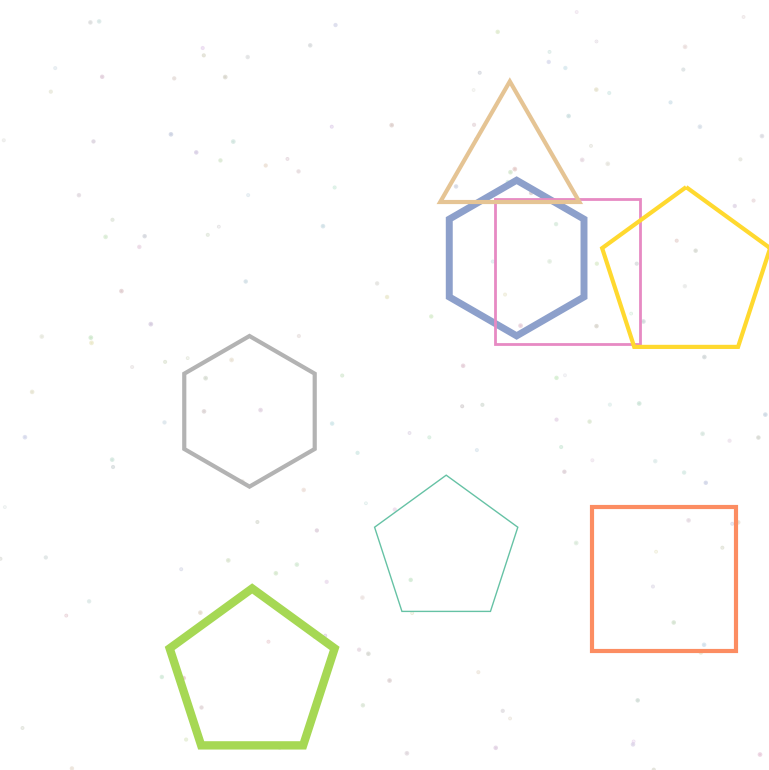[{"shape": "pentagon", "thickness": 0.5, "radius": 0.49, "center": [0.579, 0.285]}, {"shape": "square", "thickness": 1.5, "radius": 0.47, "center": [0.862, 0.248]}, {"shape": "hexagon", "thickness": 2.5, "radius": 0.51, "center": [0.671, 0.665]}, {"shape": "square", "thickness": 1, "radius": 0.47, "center": [0.737, 0.647]}, {"shape": "pentagon", "thickness": 3, "radius": 0.56, "center": [0.327, 0.123]}, {"shape": "pentagon", "thickness": 1.5, "radius": 0.57, "center": [0.891, 0.642]}, {"shape": "triangle", "thickness": 1.5, "radius": 0.52, "center": [0.662, 0.79]}, {"shape": "hexagon", "thickness": 1.5, "radius": 0.49, "center": [0.324, 0.466]}]